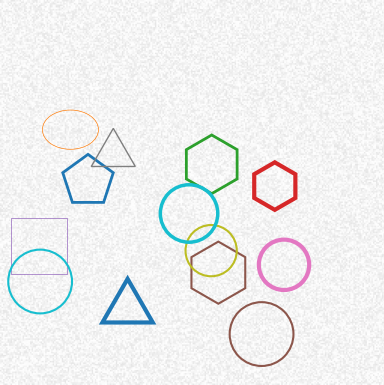[{"shape": "pentagon", "thickness": 2, "radius": 0.34, "center": [0.229, 0.53]}, {"shape": "triangle", "thickness": 3, "radius": 0.38, "center": [0.331, 0.2]}, {"shape": "oval", "thickness": 0.5, "radius": 0.36, "center": [0.183, 0.663]}, {"shape": "hexagon", "thickness": 2, "radius": 0.38, "center": [0.55, 0.573]}, {"shape": "hexagon", "thickness": 3, "radius": 0.31, "center": [0.714, 0.517]}, {"shape": "square", "thickness": 0.5, "radius": 0.36, "center": [0.101, 0.361]}, {"shape": "hexagon", "thickness": 1.5, "radius": 0.4, "center": [0.567, 0.292]}, {"shape": "circle", "thickness": 1.5, "radius": 0.41, "center": [0.679, 0.132]}, {"shape": "circle", "thickness": 3, "radius": 0.33, "center": [0.738, 0.312]}, {"shape": "triangle", "thickness": 1, "radius": 0.33, "center": [0.294, 0.601]}, {"shape": "circle", "thickness": 1.5, "radius": 0.33, "center": [0.548, 0.349]}, {"shape": "circle", "thickness": 2.5, "radius": 0.37, "center": [0.491, 0.445]}, {"shape": "circle", "thickness": 1.5, "radius": 0.41, "center": [0.104, 0.269]}]